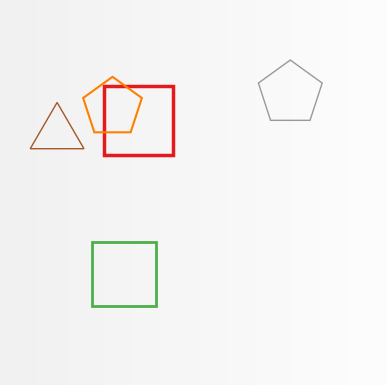[{"shape": "square", "thickness": 2.5, "radius": 0.45, "center": [0.357, 0.686]}, {"shape": "square", "thickness": 2, "radius": 0.41, "center": [0.32, 0.288]}, {"shape": "pentagon", "thickness": 1.5, "radius": 0.4, "center": [0.29, 0.721]}, {"shape": "triangle", "thickness": 1, "radius": 0.4, "center": [0.147, 0.654]}, {"shape": "pentagon", "thickness": 1, "radius": 0.43, "center": [0.749, 0.757]}]